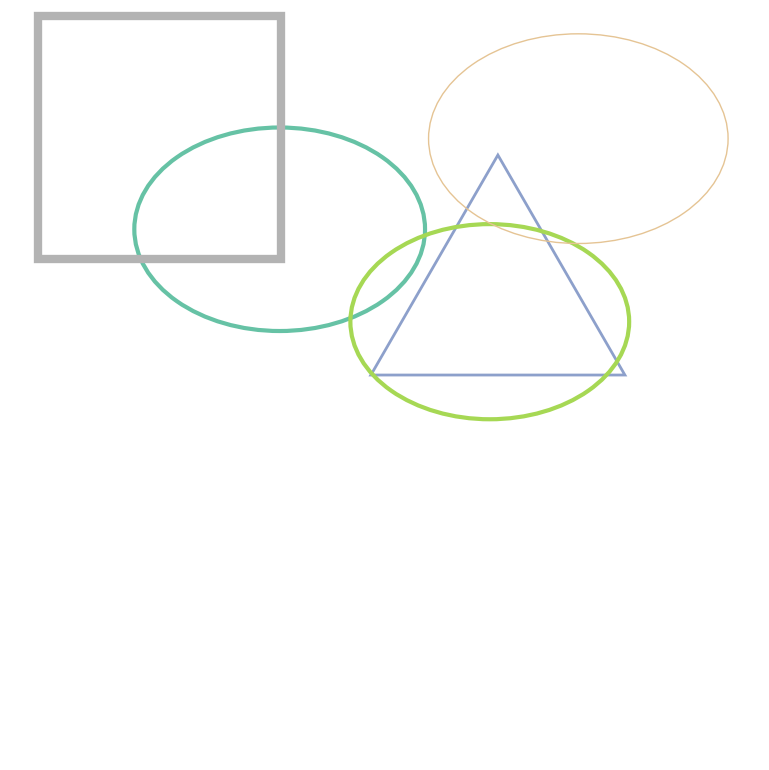[{"shape": "oval", "thickness": 1.5, "radius": 0.94, "center": [0.363, 0.702]}, {"shape": "triangle", "thickness": 1, "radius": 0.95, "center": [0.647, 0.608]}, {"shape": "oval", "thickness": 1.5, "radius": 0.91, "center": [0.636, 0.582]}, {"shape": "oval", "thickness": 0.5, "radius": 0.97, "center": [0.751, 0.82]}, {"shape": "square", "thickness": 3, "radius": 0.79, "center": [0.207, 0.822]}]